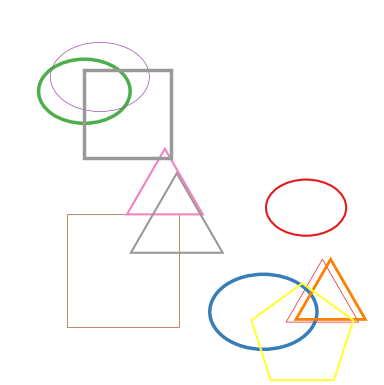[{"shape": "triangle", "thickness": 0.5, "radius": 0.54, "center": [0.837, 0.218]}, {"shape": "oval", "thickness": 1.5, "radius": 0.52, "center": [0.795, 0.461]}, {"shape": "oval", "thickness": 2.5, "radius": 0.7, "center": [0.684, 0.19]}, {"shape": "oval", "thickness": 2.5, "radius": 0.59, "center": [0.219, 0.763]}, {"shape": "oval", "thickness": 0.5, "radius": 0.64, "center": [0.259, 0.8]}, {"shape": "triangle", "thickness": 2, "radius": 0.52, "center": [0.859, 0.222]}, {"shape": "pentagon", "thickness": 1.5, "radius": 0.7, "center": [0.785, 0.125]}, {"shape": "square", "thickness": 0.5, "radius": 0.73, "center": [0.32, 0.297]}, {"shape": "triangle", "thickness": 1.5, "radius": 0.57, "center": [0.428, 0.5]}, {"shape": "triangle", "thickness": 1.5, "radius": 0.69, "center": [0.459, 0.412]}, {"shape": "square", "thickness": 2.5, "radius": 0.57, "center": [0.331, 0.704]}]